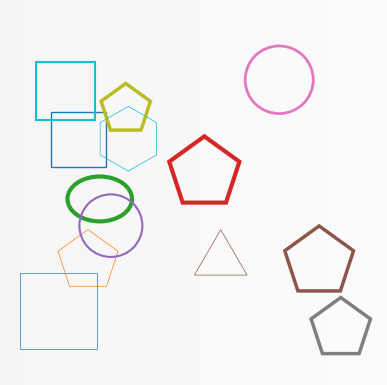[{"shape": "square", "thickness": 1, "radius": 0.36, "center": [0.203, 0.637]}, {"shape": "square", "thickness": 0.5, "radius": 0.49, "center": [0.15, 0.192]}, {"shape": "pentagon", "thickness": 0.5, "radius": 0.41, "center": [0.227, 0.322]}, {"shape": "oval", "thickness": 3, "radius": 0.42, "center": [0.257, 0.483]}, {"shape": "pentagon", "thickness": 3, "radius": 0.48, "center": [0.527, 0.551]}, {"shape": "circle", "thickness": 1.5, "radius": 0.41, "center": [0.286, 0.414]}, {"shape": "pentagon", "thickness": 2.5, "radius": 0.47, "center": [0.824, 0.32]}, {"shape": "triangle", "thickness": 0.5, "radius": 0.39, "center": [0.57, 0.325]}, {"shape": "circle", "thickness": 2, "radius": 0.44, "center": [0.721, 0.793]}, {"shape": "pentagon", "thickness": 2.5, "radius": 0.4, "center": [0.879, 0.147]}, {"shape": "pentagon", "thickness": 2.5, "radius": 0.33, "center": [0.325, 0.716]}, {"shape": "hexagon", "thickness": 0.5, "radius": 0.42, "center": [0.331, 0.64]}, {"shape": "square", "thickness": 1.5, "radius": 0.38, "center": [0.168, 0.763]}]